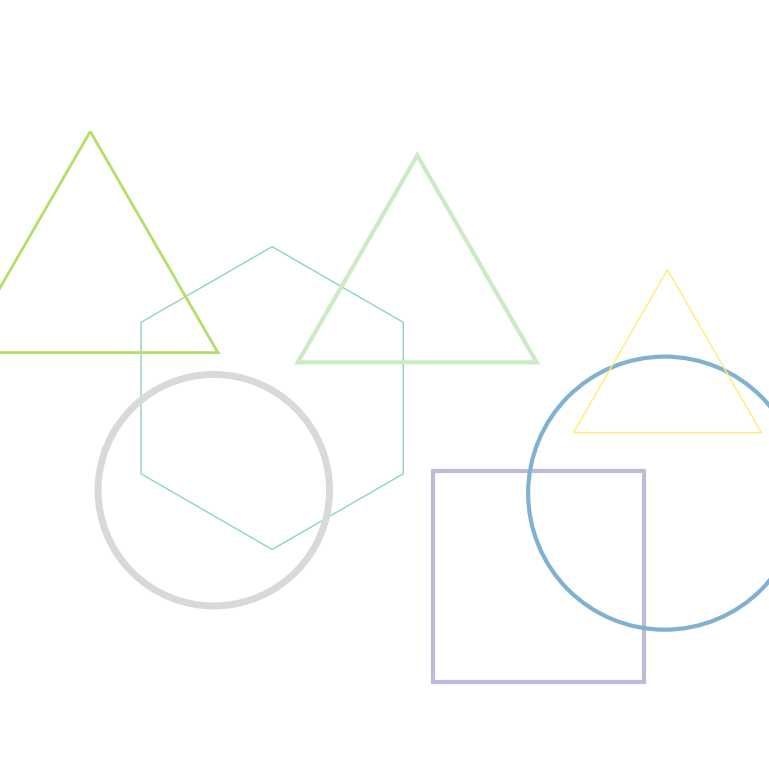[{"shape": "hexagon", "thickness": 0.5, "radius": 0.98, "center": [0.353, 0.483]}, {"shape": "square", "thickness": 1.5, "radius": 0.69, "center": [0.7, 0.251]}, {"shape": "circle", "thickness": 1.5, "radius": 0.89, "center": [0.863, 0.36]}, {"shape": "triangle", "thickness": 1, "radius": 0.96, "center": [0.117, 0.638]}, {"shape": "circle", "thickness": 2.5, "radius": 0.75, "center": [0.278, 0.363]}, {"shape": "triangle", "thickness": 1.5, "radius": 0.9, "center": [0.542, 0.619]}, {"shape": "triangle", "thickness": 0.5, "radius": 0.7, "center": [0.867, 0.509]}]